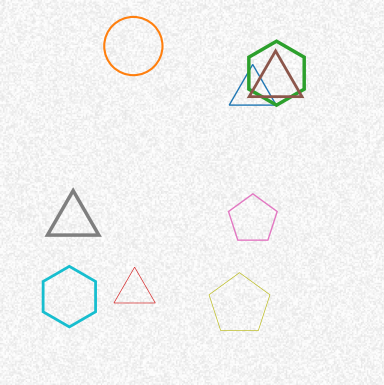[{"shape": "triangle", "thickness": 1, "radius": 0.35, "center": [0.656, 0.762]}, {"shape": "circle", "thickness": 1.5, "radius": 0.38, "center": [0.346, 0.88]}, {"shape": "hexagon", "thickness": 2.5, "radius": 0.42, "center": [0.718, 0.81]}, {"shape": "triangle", "thickness": 0.5, "radius": 0.31, "center": [0.35, 0.244]}, {"shape": "triangle", "thickness": 2, "radius": 0.4, "center": [0.716, 0.789]}, {"shape": "pentagon", "thickness": 1, "radius": 0.33, "center": [0.657, 0.43]}, {"shape": "triangle", "thickness": 2.5, "radius": 0.39, "center": [0.19, 0.428]}, {"shape": "pentagon", "thickness": 0.5, "radius": 0.42, "center": [0.622, 0.209]}, {"shape": "hexagon", "thickness": 2, "radius": 0.39, "center": [0.18, 0.23]}]